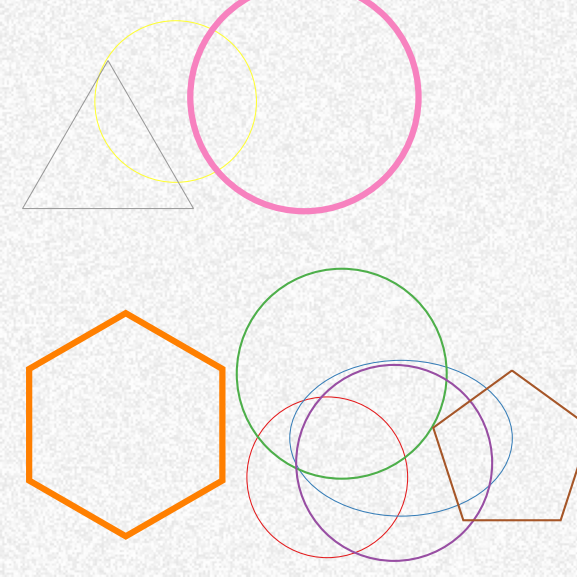[{"shape": "circle", "thickness": 0.5, "radius": 0.7, "center": [0.567, 0.173]}, {"shape": "oval", "thickness": 0.5, "radius": 0.96, "center": [0.694, 0.24]}, {"shape": "circle", "thickness": 1, "radius": 0.91, "center": [0.592, 0.352]}, {"shape": "circle", "thickness": 1, "radius": 0.85, "center": [0.683, 0.198]}, {"shape": "hexagon", "thickness": 3, "radius": 0.97, "center": [0.218, 0.264]}, {"shape": "circle", "thickness": 0.5, "radius": 0.7, "center": [0.304, 0.823]}, {"shape": "pentagon", "thickness": 1, "radius": 0.72, "center": [0.887, 0.214]}, {"shape": "circle", "thickness": 3, "radius": 0.99, "center": [0.527, 0.831]}, {"shape": "triangle", "thickness": 0.5, "radius": 0.85, "center": [0.187, 0.723]}]